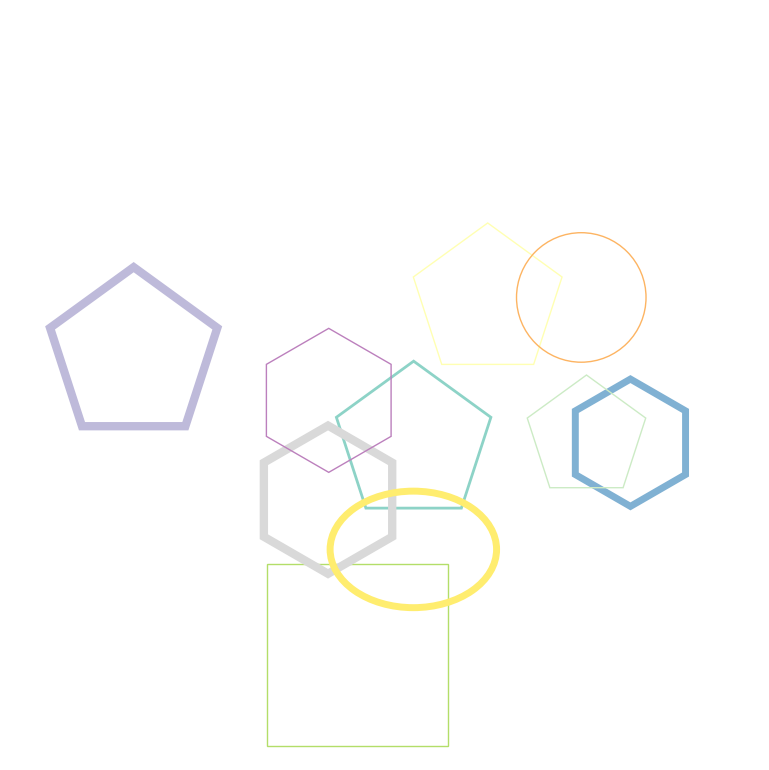[{"shape": "pentagon", "thickness": 1, "radius": 0.53, "center": [0.537, 0.425]}, {"shape": "pentagon", "thickness": 0.5, "radius": 0.51, "center": [0.633, 0.609]}, {"shape": "pentagon", "thickness": 3, "radius": 0.57, "center": [0.174, 0.539]}, {"shape": "hexagon", "thickness": 2.5, "radius": 0.41, "center": [0.819, 0.425]}, {"shape": "circle", "thickness": 0.5, "radius": 0.42, "center": [0.755, 0.614]}, {"shape": "square", "thickness": 0.5, "radius": 0.59, "center": [0.464, 0.15]}, {"shape": "hexagon", "thickness": 3, "radius": 0.48, "center": [0.426, 0.351]}, {"shape": "hexagon", "thickness": 0.5, "radius": 0.47, "center": [0.427, 0.48]}, {"shape": "pentagon", "thickness": 0.5, "radius": 0.4, "center": [0.762, 0.432]}, {"shape": "oval", "thickness": 2.5, "radius": 0.54, "center": [0.537, 0.286]}]